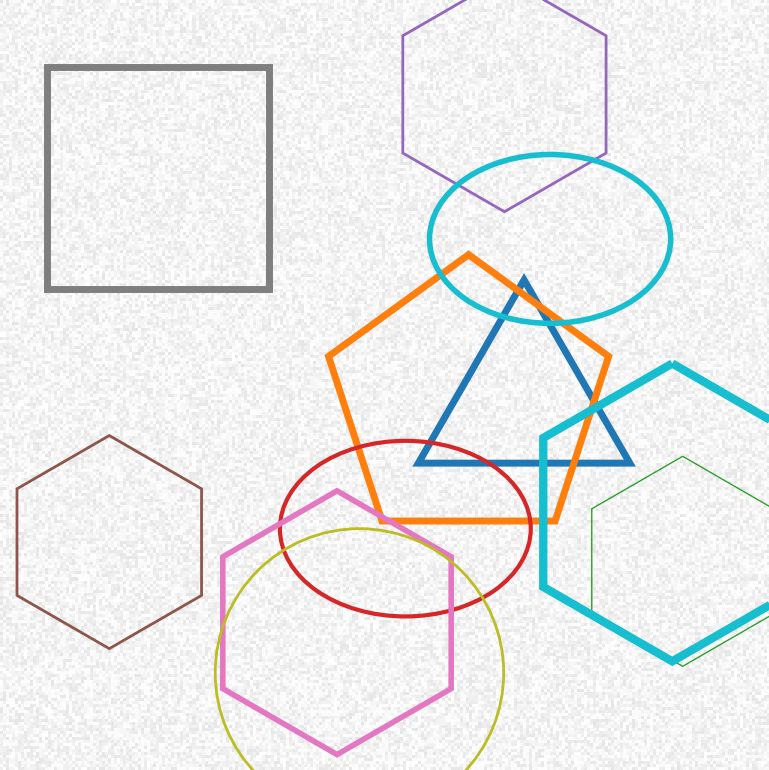[{"shape": "triangle", "thickness": 2.5, "radius": 0.79, "center": [0.681, 0.478]}, {"shape": "pentagon", "thickness": 2.5, "radius": 0.96, "center": [0.609, 0.478]}, {"shape": "hexagon", "thickness": 0.5, "radius": 0.68, "center": [0.887, 0.271]}, {"shape": "oval", "thickness": 1.5, "radius": 0.81, "center": [0.526, 0.313]}, {"shape": "hexagon", "thickness": 1, "radius": 0.76, "center": [0.655, 0.877]}, {"shape": "hexagon", "thickness": 1, "radius": 0.69, "center": [0.142, 0.296]}, {"shape": "hexagon", "thickness": 2, "radius": 0.86, "center": [0.438, 0.191]}, {"shape": "square", "thickness": 2.5, "radius": 0.72, "center": [0.205, 0.769]}, {"shape": "circle", "thickness": 1, "radius": 0.94, "center": [0.467, 0.126]}, {"shape": "oval", "thickness": 2, "radius": 0.78, "center": [0.714, 0.69]}, {"shape": "hexagon", "thickness": 3, "radius": 0.97, "center": [0.873, 0.335]}]